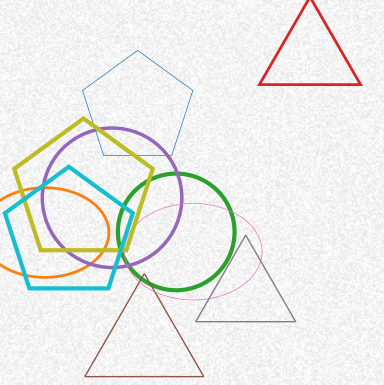[{"shape": "pentagon", "thickness": 0.5, "radius": 0.75, "center": [0.358, 0.718]}, {"shape": "oval", "thickness": 2, "radius": 0.83, "center": [0.116, 0.396]}, {"shape": "circle", "thickness": 3, "radius": 0.76, "center": [0.458, 0.398]}, {"shape": "triangle", "thickness": 2, "radius": 0.76, "center": [0.805, 0.856]}, {"shape": "circle", "thickness": 2.5, "radius": 0.91, "center": [0.291, 0.486]}, {"shape": "triangle", "thickness": 1, "radius": 0.89, "center": [0.375, 0.111]}, {"shape": "oval", "thickness": 0.5, "radius": 0.9, "center": [0.502, 0.346]}, {"shape": "triangle", "thickness": 1, "radius": 0.75, "center": [0.638, 0.239]}, {"shape": "pentagon", "thickness": 3, "radius": 0.95, "center": [0.217, 0.503]}, {"shape": "pentagon", "thickness": 3, "radius": 0.87, "center": [0.179, 0.392]}]